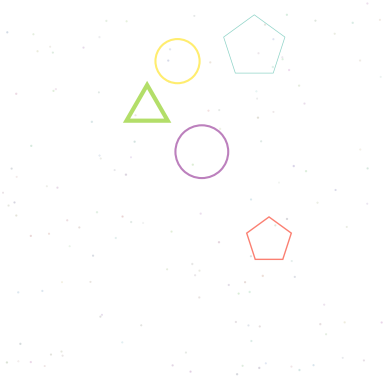[{"shape": "pentagon", "thickness": 0.5, "radius": 0.42, "center": [0.66, 0.878]}, {"shape": "pentagon", "thickness": 1, "radius": 0.3, "center": [0.699, 0.376]}, {"shape": "triangle", "thickness": 3, "radius": 0.31, "center": [0.382, 0.717]}, {"shape": "circle", "thickness": 1.5, "radius": 0.34, "center": [0.524, 0.606]}, {"shape": "circle", "thickness": 1.5, "radius": 0.29, "center": [0.461, 0.841]}]